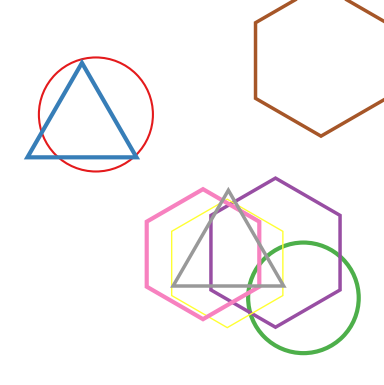[{"shape": "circle", "thickness": 1.5, "radius": 0.74, "center": [0.249, 0.703]}, {"shape": "triangle", "thickness": 3, "radius": 0.82, "center": [0.213, 0.673]}, {"shape": "circle", "thickness": 3, "radius": 0.72, "center": [0.788, 0.226]}, {"shape": "hexagon", "thickness": 2.5, "radius": 0.97, "center": [0.716, 0.344]}, {"shape": "hexagon", "thickness": 1, "radius": 0.83, "center": [0.59, 0.316]}, {"shape": "hexagon", "thickness": 2.5, "radius": 0.98, "center": [0.834, 0.843]}, {"shape": "hexagon", "thickness": 3, "radius": 0.84, "center": [0.527, 0.34]}, {"shape": "triangle", "thickness": 2.5, "radius": 0.83, "center": [0.593, 0.34]}]